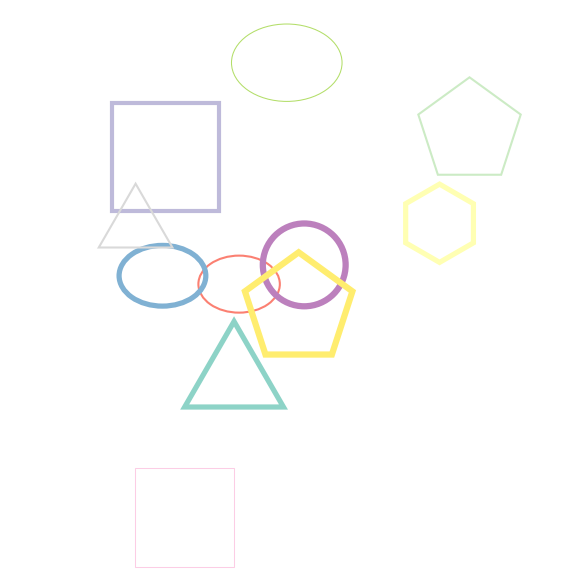[{"shape": "triangle", "thickness": 2.5, "radius": 0.49, "center": [0.405, 0.344]}, {"shape": "hexagon", "thickness": 2.5, "radius": 0.34, "center": [0.761, 0.613]}, {"shape": "square", "thickness": 2, "radius": 0.46, "center": [0.287, 0.727]}, {"shape": "oval", "thickness": 1, "radius": 0.35, "center": [0.414, 0.507]}, {"shape": "oval", "thickness": 2.5, "radius": 0.38, "center": [0.281, 0.522]}, {"shape": "oval", "thickness": 0.5, "radius": 0.48, "center": [0.497, 0.891]}, {"shape": "square", "thickness": 0.5, "radius": 0.43, "center": [0.32, 0.103]}, {"shape": "triangle", "thickness": 1, "radius": 0.37, "center": [0.235, 0.607]}, {"shape": "circle", "thickness": 3, "radius": 0.36, "center": [0.527, 0.54]}, {"shape": "pentagon", "thickness": 1, "radius": 0.47, "center": [0.813, 0.772]}, {"shape": "pentagon", "thickness": 3, "radius": 0.49, "center": [0.517, 0.464]}]